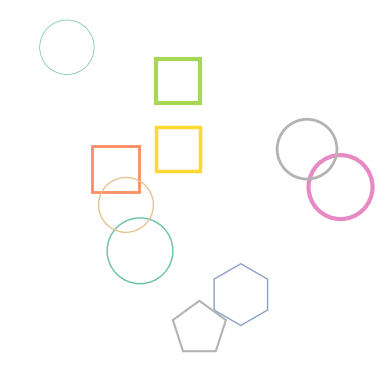[{"shape": "circle", "thickness": 0.5, "radius": 0.35, "center": [0.174, 0.877]}, {"shape": "circle", "thickness": 1, "radius": 0.43, "center": [0.364, 0.349]}, {"shape": "square", "thickness": 2, "radius": 0.3, "center": [0.299, 0.562]}, {"shape": "hexagon", "thickness": 1, "radius": 0.4, "center": [0.626, 0.235]}, {"shape": "circle", "thickness": 3, "radius": 0.42, "center": [0.885, 0.514]}, {"shape": "square", "thickness": 3, "radius": 0.29, "center": [0.463, 0.79]}, {"shape": "square", "thickness": 2.5, "radius": 0.29, "center": [0.463, 0.613]}, {"shape": "circle", "thickness": 1, "radius": 0.36, "center": [0.327, 0.468]}, {"shape": "pentagon", "thickness": 1.5, "radius": 0.36, "center": [0.518, 0.146]}, {"shape": "circle", "thickness": 2, "radius": 0.39, "center": [0.797, 0.613]}]